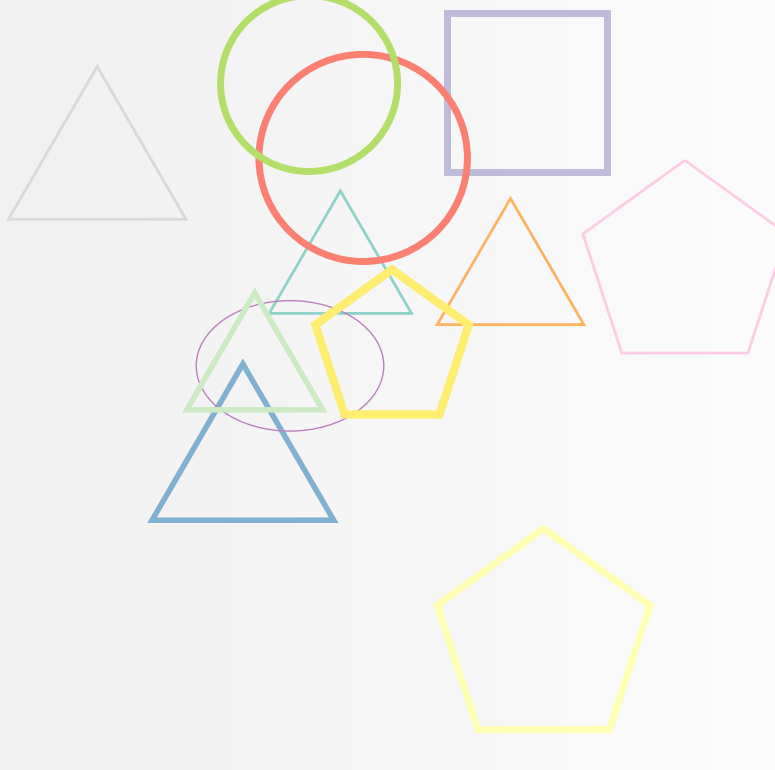[{"shape": "triangle", "thickness": 1, "radius": 0.53, "center": [0.439, 0.646]}, {"shape": "pentagon", "thickness": 2.5, "radius": 0.72, "center": [0.701, 0.169]}, {"shape": "square", "thickness": 2.5, "radius": 0.52, "center": [0.679, 0.88]}, {"shape": "circle", "thickness": 2.5, "radius": 0.67, "center": [0.469, 0.795]}, {"shape": "triangle", "thickness": 2, "radius": 0.68, "center": [0.313, 0.392]}, {"shape": "triangle", "thickness": 1, "radius": 0.55, "center": [0.659, 0.633]}, {"shape": "circle", "thickness": 2.5, "radius": 0.57, "center": [0.399, 0.891]}, {"shape": "pentagon", "thickness": 1, "radius": 0.69, "center": [0.884, 0.653]}, {"shape": "triangle", "thickness": 1, "radius": 0.66, "center": [0.125, 0.781]}, {"shape": "oval", "thickness": 0.5, "radius": 0.61, "center": [0.374, 0.525]}, {"shape": "triangle", "thickness": 2, "radius": 0.51, "center": [0.329, 0.518]}, {"shape": "pentagon", "thickness": 3, "radius": 0.52, "center": [0.506, 0.546]}]